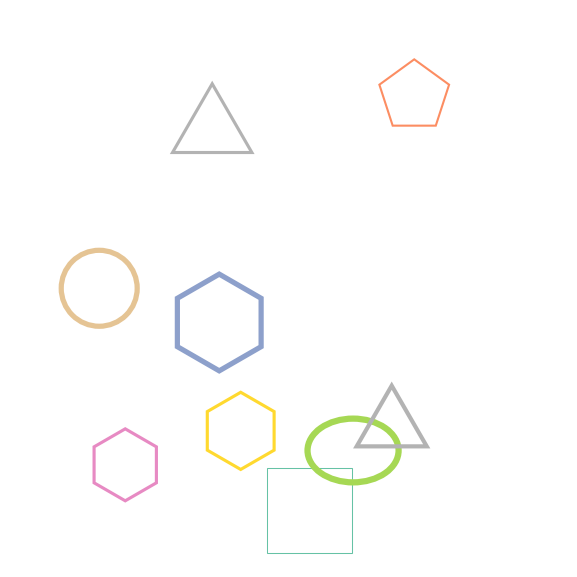[{"shape": "square", "thickness": 0.5, "radius": 0.37, "center": [0.536, 0.116]}, {"shape": "pentagon", "thickness": 1, "radius": 0.32, "center": [0.717, 0.833]}, {"shape": "hexagon", "thickness": 2.5, "radius": 0.42, "center": [0.38, 0.441]}, {"shape": "hexagon", "thickness": 1.5, "radius": 0.31, "center": [0.217, 0.194]}, {"shape": "oval", "thickness": 3, "radius": 0.39, "center": [0.611, 0.219]}, {"shape": "hexagon", "thickness": 1.5, "radius": 0.33, "center": [0.417, 0.253]}, {"shape": "circle", "thickness": 2.5, "radius": 0.33, "center": [0.172, 0.5]}, {"shape": "triangle", "thickness": 1.5, "radius": 0.4, "center": [0.367, 0.775]}, {"shape": "triangle", "thickness": 2, "radius": 0.35, "center": [0.678, 0.261]}]